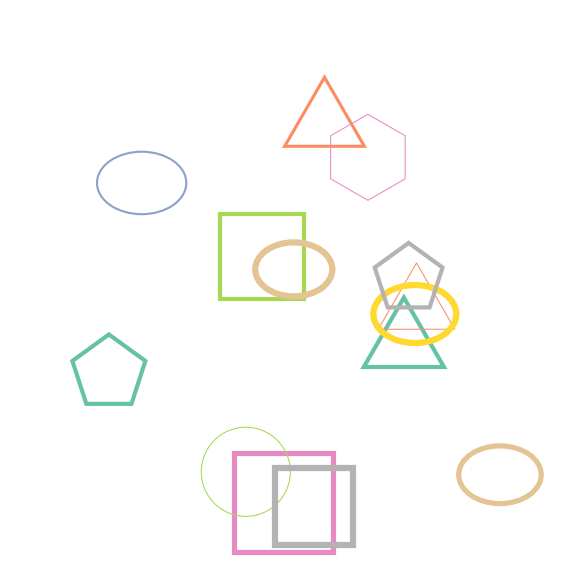[{"shape": "triangle", "thickness": 2, "radius": 0.4, "center": [0.699, 0.404]}, {"shape": "pentagon", "thickness": 2, "radius": 0.33, "center": [0.189, 0.354]}, {"shape": "triangle", "thickness": 0.5, "radius": 0.38, "center": [0.721, 0.467]}, {"shape": "triangle", "thickness": 1.5, "radius": 0.4, "center": [0.562, 0.786]}, {"shape": "oval", "thickness": 1, "radius": 0.39, "center": [0.245, 0.682]}, {"shape": "square", "thickness": 2.5, "radius": 0.43, "center": [0.491, 0.129]}, {"shape": "hexagon", "thickness": 0.5, "radius": 0.37, "center": [0.637, 0.727]}, {"shape": "circle", "thickness": 0.5, "radius": 0.39, "center": [0.426, 0.182]}, {"shape": "square", "thickness": 2, "radius": 0.37, "center": [0.454, 0.555]}, {"shape": "oval", "thickness": 3, "radius": 0.36, "center": [0.718, 0.455]}, {"shape": "oval", "thickness": 2.5, "radius": 0.36, "center": [0.866, 0.177]}, {"shape": "oval", "thickness": 3, "radius": 0.33, "center": [0.509, 0.533]}, {"shape": "square", "thickness": 3, "radius": 0.34, "center": [0.543, 0.122]}, {"shape": "pentagon", "thickness": 2, "radius": 0.31, "center": [0.708, 0.517]}]